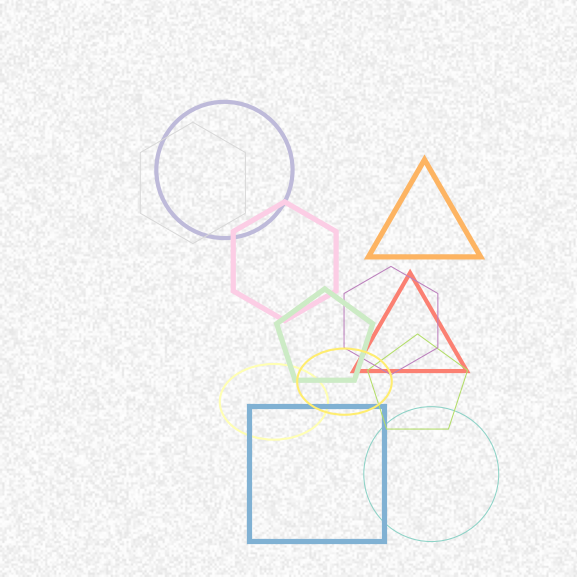[{"shape": "circle", "thickness": 0.5, "radius": 0.58, "center": [0.747, 0.178]}, {"shape": "oval", "thickness": 1, "radius": 0.47, "center": [0.474, 0.303]}, {"shape": "circle", "thickness": 2, "radius": 0.59, "center": [0.389, 0.705]}, {"shape": "triangle", "thickness": 2, "radius": 0.57, "center": [0.71, 0.413]}, {"shape": "square", "thickness": 2.5, "radius": 0.58, "center": [0.548, 0.179]}, {"shape": "triangle", "thickness": 2.5, "radius": 0.56, "center": [0.735, 0.61]}, {"shape": "pentagon", "thickness": 0.5, "radius": 0.46, "center": [0.723, 0.33]}, {"shape": "hexagon", "thickness": 2.5, "radius": 0.51, "center": [0.493, 0.547]}, {"shape": "hexagon", "thickness": 0.5, "radius": 0.53, "center": [0.334, 0.682]}, {"shape": "hexagon", "thickness": 0.5, "radius": 0.47, "center": [0.677, 0.444]}, {"shape": "pentagon", "thickness": 2.5, "radius": 0.44, "center": [0.562, 0.411]}, {"shape": "oval", "thickness": 1, "radius": 0.41, "center": [0.596, 0.338]}]